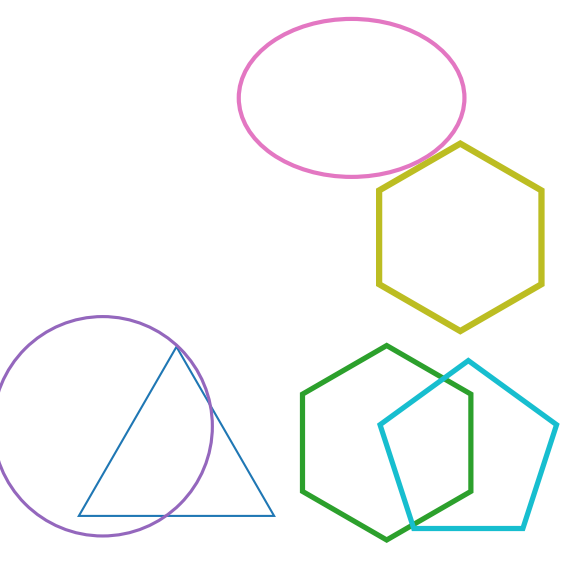[{"shape": "triangle", "thickness": 1, "radius": 0.98, "center": [0.306, 0.203]}, {"shape": "hexagon", "thickness": 2.5, "radius": 0.84, "center": [0.67, 0.232]}, {"shape": "circle", "thickness": 1.5, "radius": 0.95, "center": [0.178, 0.261]}, {"shape": "oval", "thickness": 2, "radius": 0.98, "center": [0.609, 0.83]}, {"shape": "hexagon", "thickness": 3, "radius": 0.81, "center": [0.797, 0.588]}, {"shape": "pentagon", "thickness": 2.5, "radius": 0.8, "center": [0.811, 0.214]}]